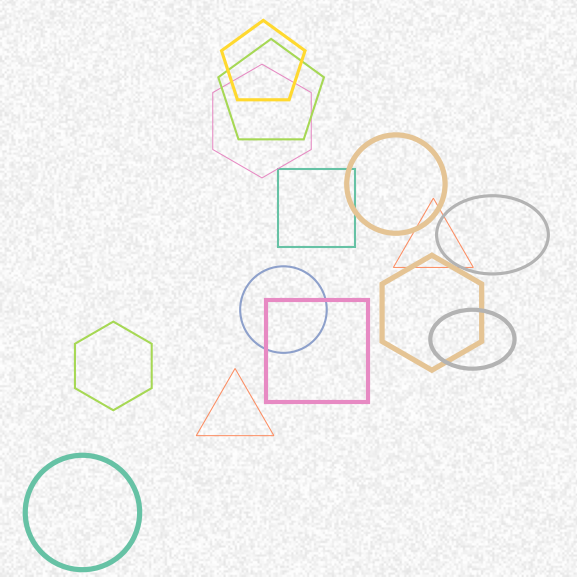[{"shape": "circle", "thickness": 2.5, "radius": 0.5, "center": [0.143, 0.112]}, {"shape": "square", "thickness": 1, "radius": 0.34, "center": [0.548, 0.639]}, {"shape": "triangle", "thickness": 0.5, "radius": 0.39, "center": [0.407, 0.284]}, {"shape": "triangle", "thickness": 0.5, "radius": 0.4, "center": [0.75, 0.576]}, {"shape": "circle", "thickness": 1, "radius": 0.37, "center": [0.491, 0.463]}, {"shape": "hexagon", "thickness": 0.5, "radius": 0.49, "center": [0.454, 0.79]}, {"shape": "square", "thickness": 2, "radius": 0.44, "center": [0.549, 0.391]}, {"shape": "pentagon", "thickness": 1, "radius": 0.48, "center": [0.469, 0.836]}, {"shape": "hexagon", "thickness": 1, "radius": 0.38, "center": [0.196, 0.365]}, {"shape": "pentagon", "thickness": 1.5, "radius": 0.38, "center": [0.456, 0.888]}, {"shape": "circle", "thickness": 2.5, "radius": 0.43, "center": [0.686, 0.68]}, {"shape": "hexagon", "thickness": 2.5, "radius": 0.5, "center": [0.748, 0.458]}, {"shape": "oval", "thickness": 1.5, "radius": 0.48, "center": [0.853, 0.592]}, {"shape": "oval", "thickness": 2, "radius": 0.36, "center": [0.818, 0.412]}]